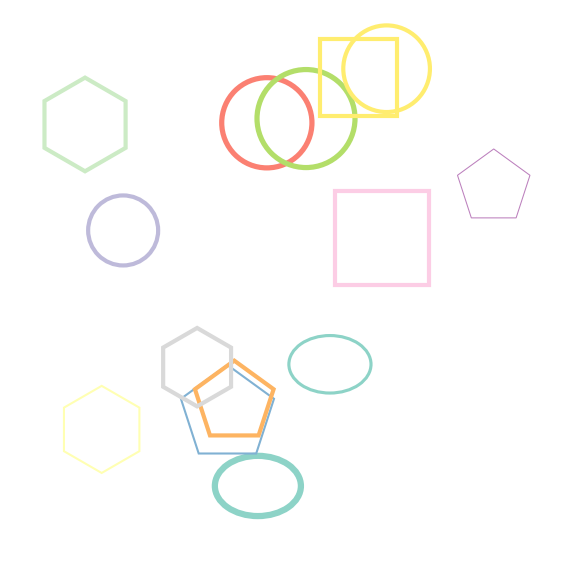[{"shape": "oval", "thickness": 3, "radius": 0.37, "center": [0.447, 0.158]}, {"shape": "oval", "thickness": 1.5, "radius": 0.36, "center": [0.571, 0.368]}, {"shape": "hexagon", "thickness": 1, "radius": 0.38, "center": [0.176, 0.256]}, {"shape": "circle", "thickness": 2, "radius": 0.3, "center": [0.213, 0.6]}, {"shape": "circle", "thickness": 2.5, "radius": 0.39, "center": [0.462, 0.787]}, {"shape": "pentagon", "thickness": 1, "radius": 0.42, "center": [0.394, 0.282]}, {"shape": "pentagon", "thickness": 2, "radius": 0.36, "center": [0.406, 0.303]}, {"shape": "circle", "thickness": 2.5, "radius": 0.42, "center": [0.53, 0.794]}, {"shape": "square", "thickness": 2, "radius": 0.41, "center": [0.661, 0.588]}, {"shape": "hexagon", "thickness": 2, "radius": 0.34, "center": [0.341, 0.363]}, {"shape": "pentagon", "thickness": 0.5, "radius": 0.33, "center": [0.855, 0.675]}, {"shape": "hexagon", "thickness": 2, "radius": 0.41, "center": [0.147, 0.784]}, {"shape": "square", "thickness": 2, "radius": 0.33, "center": [0.621, 0.865]}, {"shape": "circle", "thickness": 2, "radius": 0.38, "center": [0.669, 0.88]}]